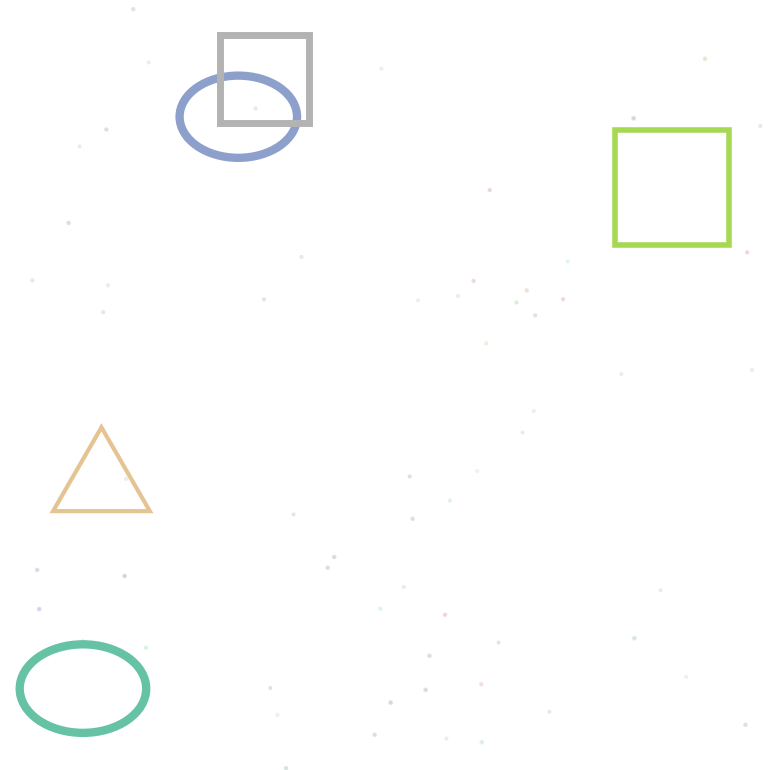[{"shape": "oval", "thickness": 3, "radius": 0.41, "center": [0.108, 0.106]}, {"shape": "oval", "thickness": 3, "radius": 0.38, "center": [0.31, 0.848]}, {"shape": "square", "thickness": 2, "radius": 0.37, "center": [0.873, 0.757]}, {"shape": "triangle", "thickness": 1.5, "radius": 0.36, "center": [0.132, 0.372]}, {"shape": "square", "thickness": 2.5, "radius": 0.29, "center": [0.344, 0.898]}]